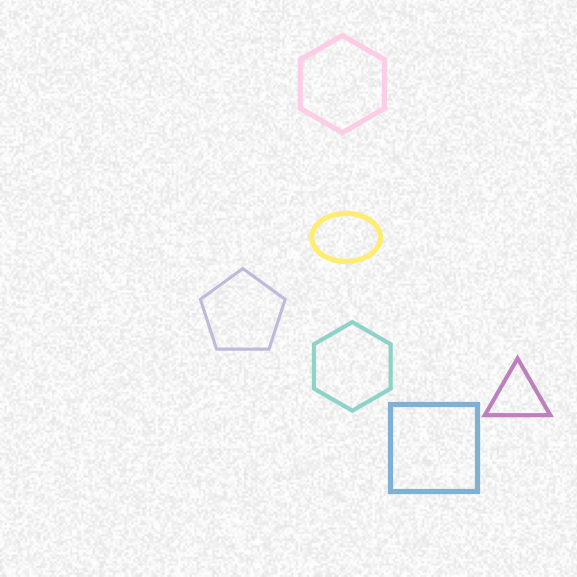[{"shape": "hexagon", "thickness": 2, "radius": 0.38, "center": [0.61, 0.365]}, {"shape": "pentagon", "thickness": 1.5, "radius": 0.39, "center": [0.42, 0.457]}, {"shape": "square", "thickness": 2.5, "radius": 0.38, "center": [0.751, 0.224]}, {"shape": "hexagon", "thickness": 2.5, "radius": 0.42, "center": [0.593, 0.854]}, {"shape": "triangle", "thickness": 2, "radius": 0.33, "center": [0.896, 0.313]}, {"shape": "oval", "thickness": 2.5, "radius": 0.3, "center": [0.599, 0.588]}]